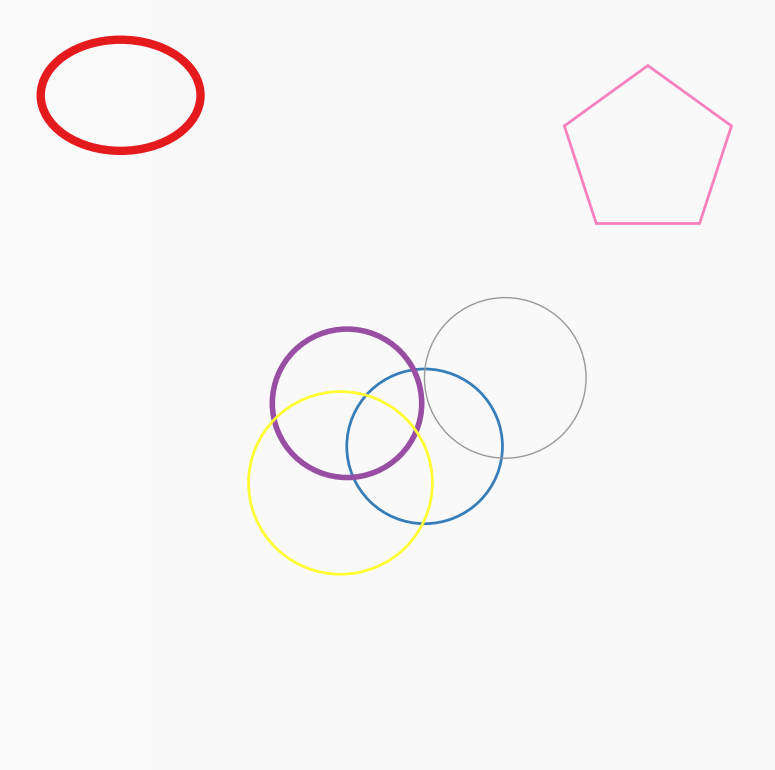[{"shape": "oval", "thickness": 3, "radius": 0.52, "center": [0.156, 0.876]}, {"shape": "circle", "thickness": 1, "radius": 0.5, "center": [0.548, 0.42]}, {"shape": "circle", "thickness": 2, "radius": 0.48, "center": [0.448, 0.476]}, {"shape": "circle", "thickness": 1, "radius": 0.59, "center": [0.439, 0.373]}, {"shape": "pentagon", "thickness": 1, "radius": 0.57, "center": [0.836, 0.801]}, {"shape": "circle", "thickness": 0.5, "radius": 0.52, "center": [0.652, 0.509]}]